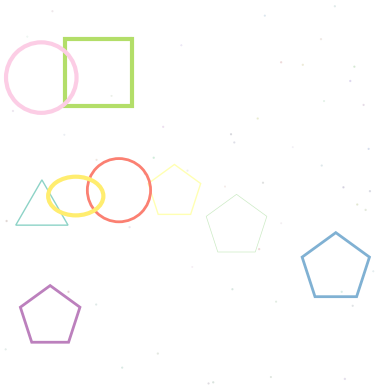[{"shape": "triangle", "thickness": 1, "radius": 0.39, "center": [0.109, 0.454]}, {"shape": "pentagon", "thickness": 1, "radius": 0.36, "center": [0.453, 0.501]}, {"shape": "circle", "thickness": 2, "radius": 0.41, "center": [0.309, 0.506]}, {"shape": "pentagon", "thickness": 2, "radius": 0.46, "center": [0.872, 0.304]}, {"shape": "square", "thickness": 3, "radius": 0.44, "center": [0.256, 0.812]}, {"shape": "circle", "thickness": 3, "radius": 0.46, "center": [0.107, 0.798]}, {"shape": "pentagon", "thickness": 2, "radius": 0.41, "center": [0.13, 0.177]}, {"shape": "pentagon", "thickness": 0.5, "radius": 0.41, "center": [0.614, 0.412]}, {"shape": "oval", "thickness": 3, "radius": 0.36, "center": [0.197, 0.491]}]